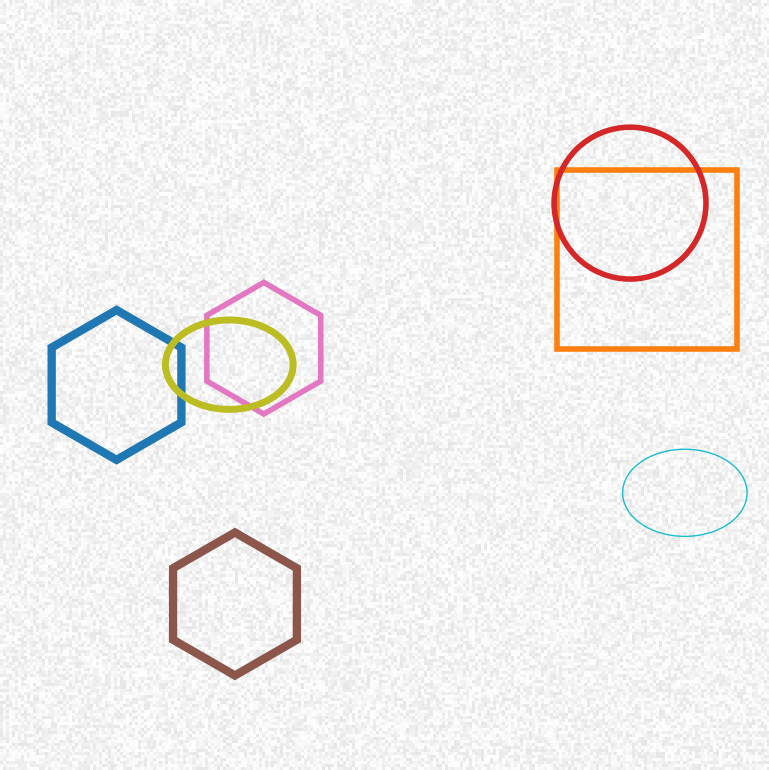[{"shape": "hexagon", "thickness": 3, "radius": 0.49, "center": [0.151, 0.5]}, {"shape": "square", "thickness": 2, "radius": 0.58, "center": [0.84, 0.663]}, {"shape": "circle", "thickness": 2, "radius": 0.49, "center": [0.818, 0.736]}, {"shape": "hexagon", "thickness": 3, "radius": 0.46, "center": [0.305, 0.216]}, {"shape": "hexagon", "thickness": 2, "radius": 0.43, "center": [0.343, 0.548]}, {"shape": "oval", "thickness": 2.5, "radius": 0.41, "center": [0.298, 0.526]}, {"shape": "oval", "thickness": 0.5, "radius": 0.4, "center": [0.889, 0.36]}]